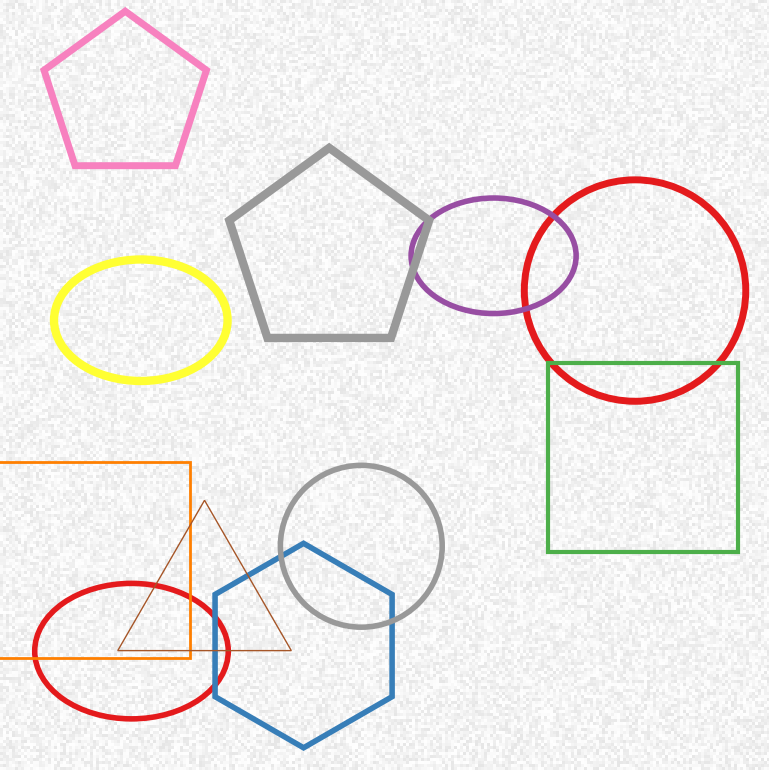[{"shape": "circle", "thickness": 2.5, "radius": 0.72, "center": [0.825, 0.623]}, {"shape": "oval", "thickness": 2, "radius": 0.63, "center": [0.171, 0.154]}, {"shape": "hexagon", "thickness": 2, "radius": 0.66, "center": [0.394, 0.162]}, {"shape": "square", "thickness": 1.5, "radius": 0.62, "center": [0.835, 0.406]}, {"shape": "oval", "thickness": 2, "radius": 0.54, "center": [0.641, 0.668]}, {"shape": "square", "thickness": 1, "radius": 0.64, "center": [0.12, 0.273]}, {"shape": "oval", "thickness": 3, "radius": 0.56, "center": [0.183, 0.584]}, {"shape": "triangle", "thickness": 0.5, "radius": 0.65, "center": [0.266, 0.22]}, {"shape": "pentagon", "thickness": 2.5, "radius": 0.55, "center": [0.163, 0.875]}, {"shape": "circle", "thickness": 2, "radius": 0.53, "center": [0.469, 0.291]}, {"shape": "pentagon", "thickness": 3, "radius": 0.68, "center": [0.428, 0.672]}]